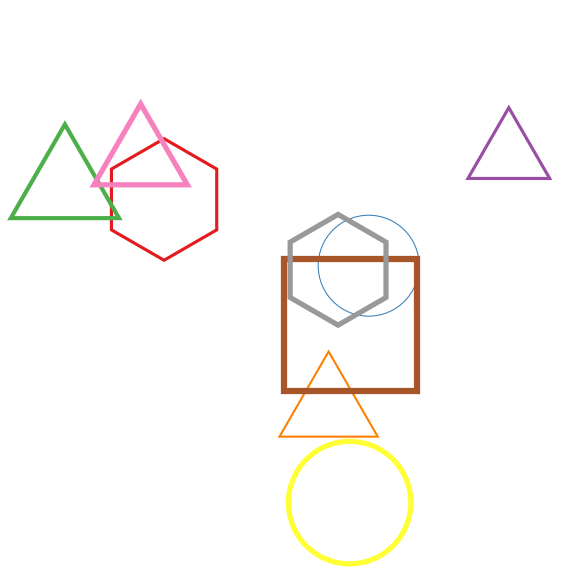[{"shape": "hexagon", "thickness": 1.5, "radius": 0.53, "center": [0.284, 0.654]}, {"shape": "circle", "thickness": 0.5, "radius": 0.44, "center": [0.638, 0.539]}, {"shape": "triangle", "thickness": 2, "radius": 0.54, "center": [0.112, 0.676]}, {"shape": "triangle", "thickness": 1.5, "radius": 0.41, "center": [0.881, 0.731]}, {"shape": "triangle", "thickness": 1, "radius": 0.49, "center": [0.569, 0.292]}, {"shape": "circle", "thickness": 2.5, "radius": 0.53, "center": [0.605, 0.129]}, {"shape": "square", "thickness": 3, "radius": 0.57, "center": [0.607, 0.436]}, {"shape": "triangle", "thickness": 2.5, "radius": 0.47, "center": [0.244, 0.726]}, {"shape": "hexagon", "thickness": 2.5, "radius": 0.48, "center": [0.585, 0.532]}]